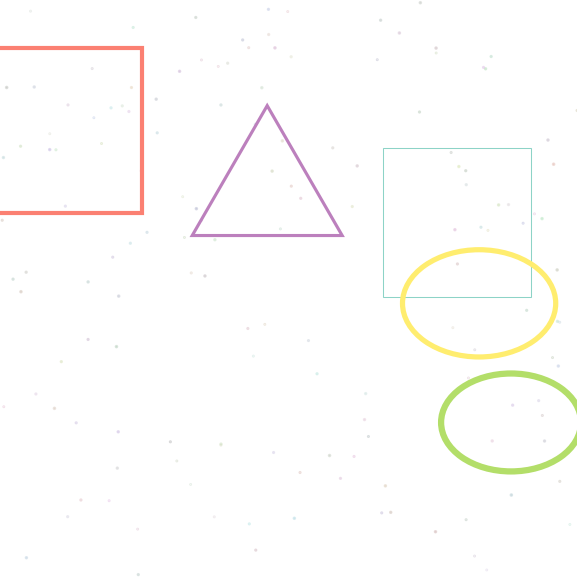[{"shape": "square", "thickness": 0.5, "radius": 0.64, "center": [0.791, 0.614]}, {"shape": "square", "thickness": 2, "radius": 0.71, "center": [0.103, 0.773]}, {"shape": "oval", "thickness": 3, "radius": 0.61, "center": [0.885, 0.268]}, {"shape": "triangle", "thickness": 1.5, "radius": 0.75, "center": [0.463, 0.666]}, {"shape": "oval", "thickness": 2.5, "radius": 0.66, "center": [0.83, 0.474]}]